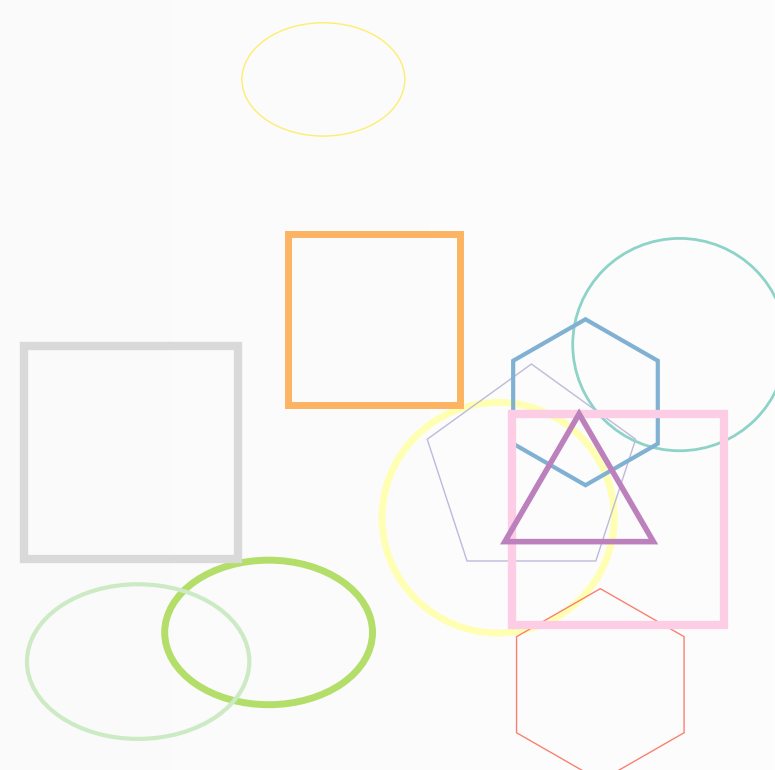[{"shape": "circle", "thickness": 1, "radius": 0.69, "center": [0.877, 0.552]}, {"shape": "circle", "thickness": 2.5, "radius": 0.75, "center": [0.643, 0.328]}, {"shape": "pentagon", "thickness": 0.5, "radius": 0.71, "center": [0.686, 0.386]}, {"shape": "hexagon", "thickness": 0.5, "radius": 0.62, "center": [0.775, 0.111]}, {"shape": "hexagon", "thickness": 1.5, "radius": 0.54, "center": [0.755, 0.478]}, {"shape": "square", "thickness": 2.5, "radius": 0.55, "center": [0.483, 0.585]}, {"shape": "oval", "thickness": 2.5, "radius": 0.67, "center": [0.347, 0.179]}, {"shape": "square", "thickness": 3, "radius": 0.68, "center": [0.798, 0.326]}, {"shape": "square", "thickness": 3, "radius": 0.69, "center": [0.169, 0.412]}, {"shape": "triangle", "thickness": 2, "radius": 0.55, "center": [0.747, 0.352]}, {"shape": "oval", "thickness": 1.5, "radius": 0.72, "center": [0.178, 0.141]}, {"shape": "oval", "thickness": 0.5, "radius": 0.53, "center": [0.417, 0.897]}]